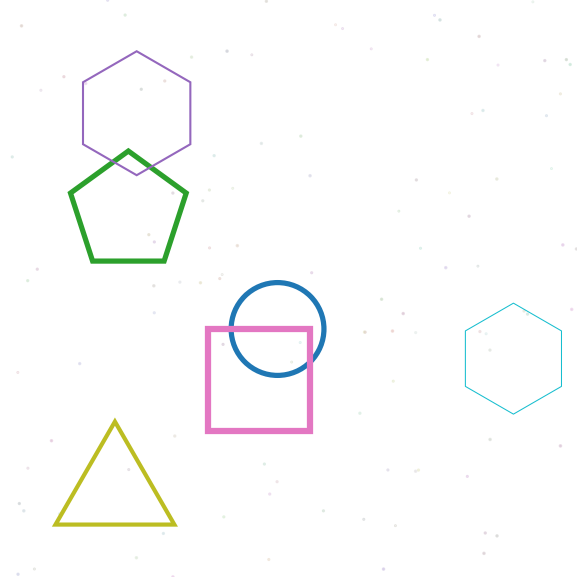[{"shape": "circle", "thickness": 2.5, "radius": 0.4, "center": [0.481, 0.429]}, {"shape": "pentagon", "thickness": 2.5, "radius": 0.53, "center": [0.222, 0.632]}, {"shape": "hexagon", "thickness": 1, "radius": 0.54, "center": [0.237, 0.803]}, {"shape": "square", "thickness": 3, "radius": 0.44, "center": [0.448, 0.342]}, {"shape": "triangle", "thickness": 2, "radius": 0.59, "center": [0.199, 0.15]}, {"shape": "hexagon", "thickness": 0.5, "radius": 0.48, "center": [0.889, 0.378]}]